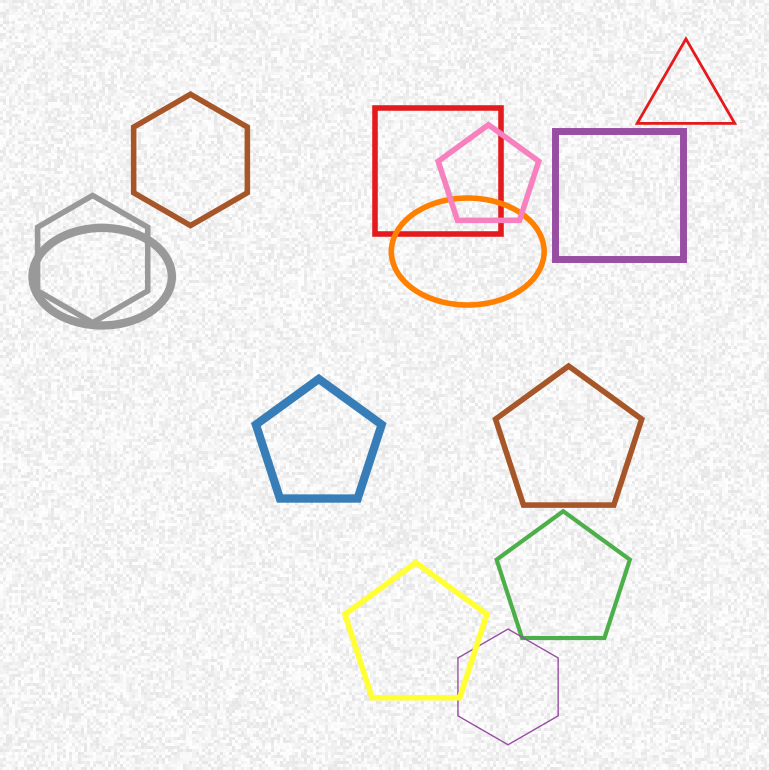[{"shape": "square", "thickness": 2, "radius": 0.41, "center": [0.569, 0.778]}, {"shape": "triangle", "thickness": 1, "radius": 0.37, "center": [0.891, 0.876]}, {"shape": "pentagon", "thickness": 3, "radius": 0.43, "center": [0.414, 0.422]}, {"shape": "pentagon", "thickness": 1.5, "radius": 0.46, "center": [0.731, 0.245]}, {"shape": "square", "thickness": 2.5, "radius": 0.42, "center": [0.804, 0.747]}, {"shape": "hexagon", "thickness": 0.5, "radius": 0.38, "center": [0.66, 0.108]}, {"shape": "oval", "thickness": 2, "radius": 0.5, "center": [0.607, 0.673]}, {"shape": "pentagon", "thickness": 2, "radius": 0.48, "center": [0.54, 0.172]}, {"shape": "pentagon", "thickness": 2, "radius": 0.5, "center": [0.738, 0.425]}, {"shape": "hexagon", "thickness": 2, "radius": 0.43, "center": [0.247, 0.792]}, {"shape": "pentagon", "thickness": 2, "radius": 0.34, "center": [0.634, 0.769]}, {"shape": "oval", "thickness": 3, "radius": 0.45, "center": [0.133, 0.641]}, {"shape": "hexagon", "thickness": 2, "radius": 0.41, "center": [0.12, 0.664]}]